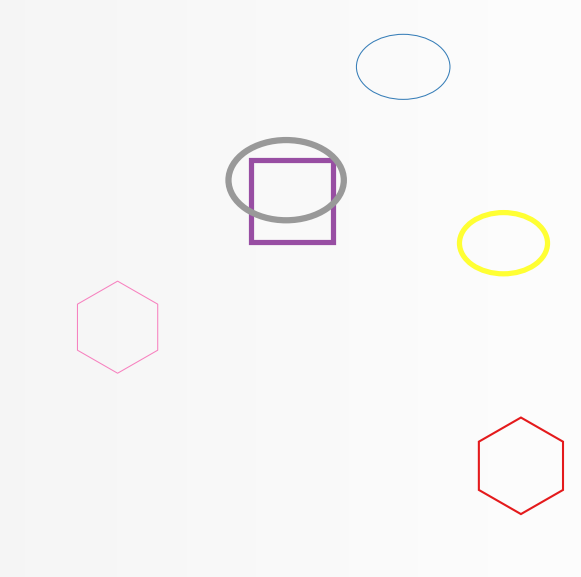[{"shape": "hexagon", "thickness": 1, "radius": 0.42, "center": [0.896, 0.193]}, {"shape": "oval", "thickness": 0.5, "radius": 0.4, "center": [0.694, 0.883]}, {"shape": "square", "thickness": 2.5, "radius": 0.35, "center": [0.502, 0.652]}, {"shape": "oval", "thickness": 2.5, "radius": 0.38, "center": [0.866, 0.578]}, {"shape": "hexagon", "thickness": 0.5, "radius": 0.4, "center": [0.202, 0.433]}, {"shape": "oval", "thickness": 3, "radius": 0.5, "center": [0.492, 0.687]}]